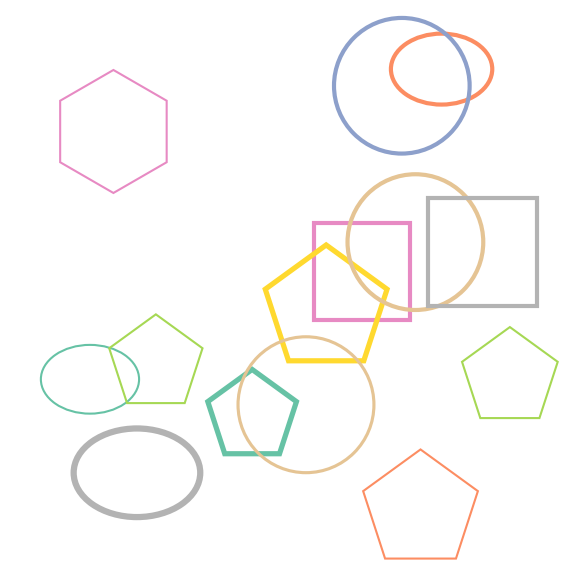[{"shape": "oval", "thickness": 1, "radius": 0.43, "center": [0.156, 0.342]}, {"shape": "pentagon", "thickness": 2.5, "radius": 0.4, "center": [0.437, 0.279]}, {"shape": "oval", "thickness": 2, "radius": 0.44, "center": [0.765, 0.879]}, {"shape": "pentagon", "thickness": 1, "radius": 0.52, "center": [0.728, 0.116]}, {"shape": "circle", "thickness": 2, "radius": 0.59, "center": [0.696, 0.851]}, {"shape": "hexagon", "thickness": 1, "radius": 0.53, "center": [0.196, 0.771]}, {"shape": "square", "thickness": 2, "radius": 0.42, "center": [0.627, 0.53]}, {"shape": "pentagon", "thickness": 1, "radius": 0.42, "center": [0.27, 0.37]}, {"shape": "pentagon", "thickness": 1, "radius": 0.44, "center": [0.883, 0.346]}, {"shape": "pentagon", "thickness": 2.5, "radius": 0.55, "center": [0.565, 0.464]}, {"shape": "circle", "thickness": 1.5, "radius": 0.59, "center": [0.53, 0.298]}, {"shape": "circle", "thickness": 2, "radius": 0.59, "center": [0.719, 0.58]}, {"shape": "oval", "thickness": 3, "radius": 0.55, "center": [0.237, 0.18]}, {"shape": "square", "thickness": 2, "radius": 0.47, "center": [0.836, 0.563]}]